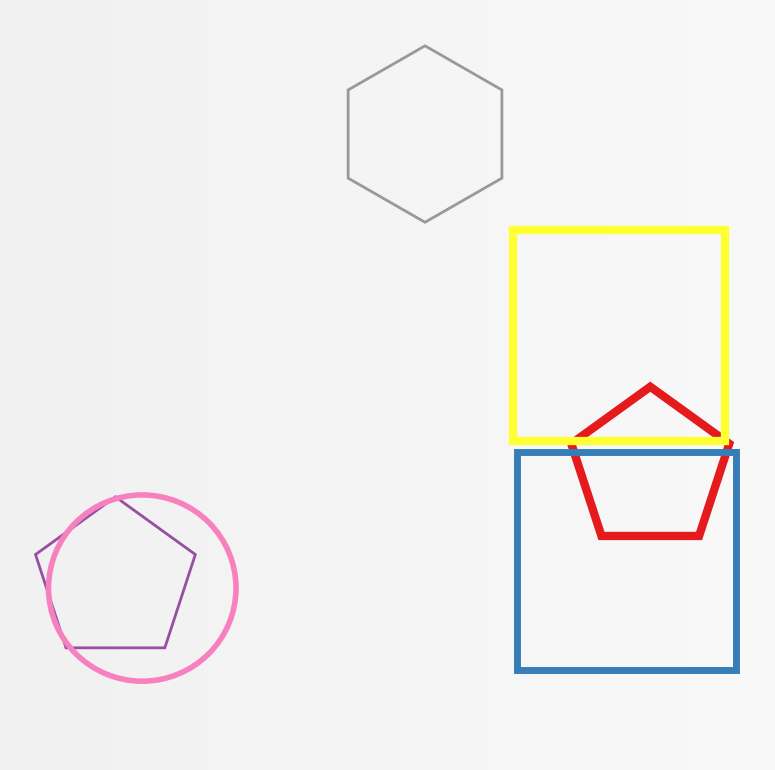[{"shape": "pentagon", "thickness": 3, "radius": 0.54, "center": [0.839, 0.391]}, {"shape": "square", "thickness": 2.5, "radius": 0.71, "center": [0.809, 0.271]}, {"shape": "pentagon", "thickness": 1, "radius": 0.54, "center": [0.149, 0.246]}, {"shape": "square", "thickness": 3, "radius": 0.68, "center": [0.799, 0.564]}, {"shape": "circle", "thickness": 2, "radius": 0.6, "center": [0.184, 0.236]}, {"shape": "hexagon", "thickness": 1, "radius": 0.57, "center": [0.548, 0.826]}]